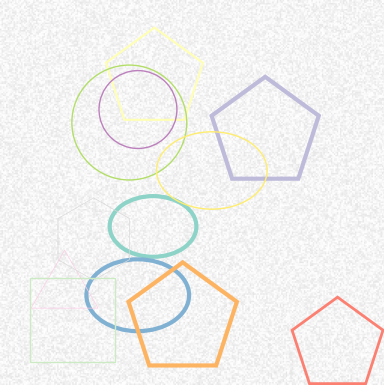[{"shape": "oval", "thickness": 3, "radius": 0.56, "center": [0.398, 0.412]}, {"shape": "pentagon", "thickness": 1.5, "radius": 0.66, "center": [0.401, 0.796]}, {"shape": "pentagon", "thickness": 3, "radius": 0.73, "center": [0.689, 0.654]}, {"shape": "pentagon", "thickness": 2, "radius": 0.62, "center": [0.877, 0.104]}, {"shape": "oval", "thickness": 3, "radius": 0.67, "center": [0.358, 0.233]}, {"shape": "pentagon", "thickness": 3, "radius": 0.74, "center": [0.475, 0.17]}, {"shape": "circle", "thickness": 1, "radius": 0.75, "center": [0.336, 0.682]}, {"shape": "triangle", "thickness": 0.5, "radius": 0.5, "center": [0.168, 0.25]}, {"shape": "hexagon", "thickness": 0.5, "radius": 0.53, "center": [0.243, 0.379]}, {"shape": "circle", "thickness": 1, "radius": 0.51, "center": [0.358, 0.716]}, {"shape": "square", "thickness": 1, "radius": 0.55, "center": [0.188, 0.169]}, {"shape": "oval", "thickness": 1, "radius": 0.72, "center": [0.55, 0.557]}]